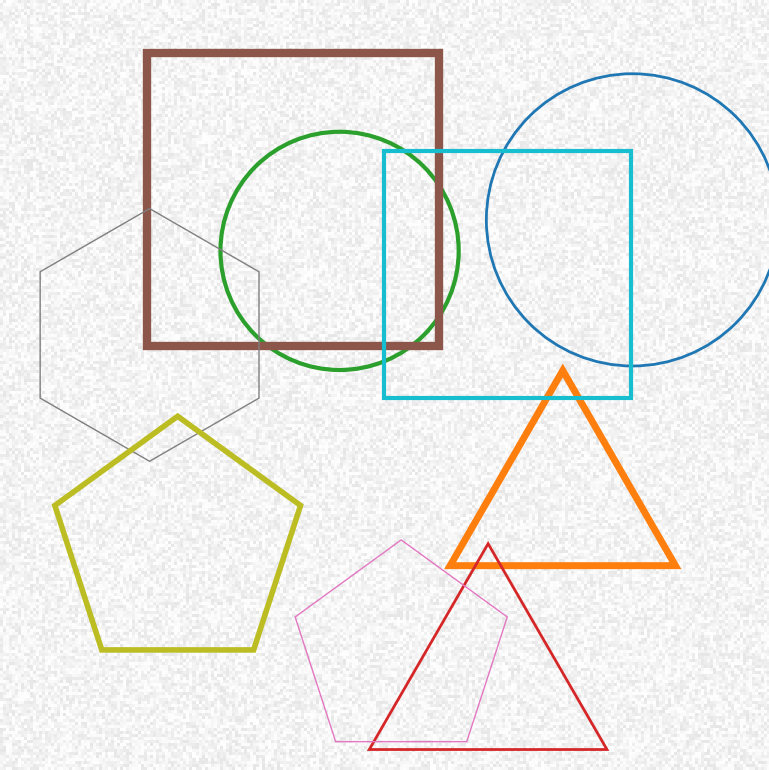[{"shape": "circle", "thickness": 1, "radius": 0.95, "center": [0.821, 0.714]}, {"shape": "triangle", "thickness": 2.5, "radius": 0.84, "center": [0.731, 0.35]}, {"shape": "circle", "thickness": 1.5, "radius": 0.77, "center": [0.441, 0.674]}, {"shape": "triangle", "thickness": 1, "radius": 0.89, "center": [0.634, 0.116]}, {"shape": "square", "thickness": 3, "radius": 0.95, "center": [0.38, 0.741]}, {"shape": "pentagon", "thickness": 0.5, "radius": 0.72, "center": [0.521, 0.154]}, {"shape": "hexagon", "thickness": 0.5, "radius": 0.82, "center": [0.194, 0.565]}, {"shape": "pentagon", "thickness": 2, "radius": 0.84, "center": [0.231, 0.292]}, {"shape": "square", "thickness": 1.5, "radius": 0.8, "center": [0.659, 0.643]}]